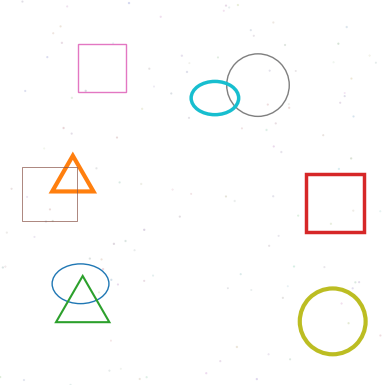[{"shape": "oval", "thickness": 1, "radius": 0.37, "center": [0.209, 0.263]}, {"shape": "triangle", "thickness": 3, "radius": 0.31, "center": [0.189, 0.534]}, {"shape": "triangle", "thickness": 1.5, "radius": 0.4, "center": [0.215, 0.203]}, {"shape": "square", "thickness": 2.5, "radius": 0.38, "center": [0.869, 0.472]}, {"shape": "square", "thickness": 0.5, "radius": 0.35, "center": [0.129, 0.495]}, {"shape": "square", "thickness": 1, "radius": 0.31, "center": [0.265, 0.824]}, {"shape": "circle", "thickness": 1, "radius": 0.41, "center": [0.67, 0.779]}, {"shape": "circle", "thickness": 3, "radius": 0.43, "center": [0.864, 0.165]}, {"shape": "oval", "thickness": 2.5, "radius": 0.31, "center": [0.558, 0.745]}]